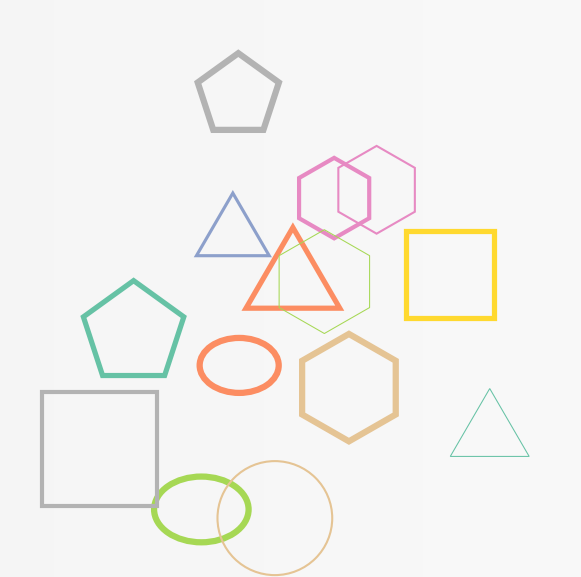[{"shape": "triangle", "thickness": 0.5, "radius": 0.39, "center": [0.843, 0.248]}, {"shape": "pentagon", "thickness": 2.5, "radius": 0.45, "center": [0.23, 0.422]}, {"shape": "triangle", "thickness": 2.5, "radius": 0.47, "center": [0.504, 0.512]}, {"shape": "oval", "thickness": 3, "radius": 0.34, "center": [0.412, 0.366]}, {"shape": "triangle", "thickness": 1.5, "radius": 0.36, "center": [0.401, 0.592]}, {"shape": "hexagon", "thickness": 1, "radius": 0.38, "center": [0.648, 0.67]}, {"shape": "hexagon", "thickness": 2, "radius": 0.35, "center": [0.575, 0.656]}, {"shape": "oval", "thickness": 3, "radius": 0.41, "center": [0.346, 0.117]}, {"shape": "hexagon", "thickness": 0.5, "radius": 0.45, "center": [0.558, 0.511]}, {"shape": "square", "thickness": 2.5, "radius": 0.38, "center": [0.774, 0.524]}, {"shape": "circle", "thickness": 1, "radius": 0.49, "center": [0.473, 0.102]}, {"shape": "hexagon", "thickness": 3, "radius": 0.46, "center": [0.6, 0.328]}, {"shape": "square", "thickness": 2, "radius": 0.49, "center": [0.171, 0.222]}, {"shape": "pentagon", "thickness": 3, "radius": 0.37, "center": [0.41, 0.834]}]